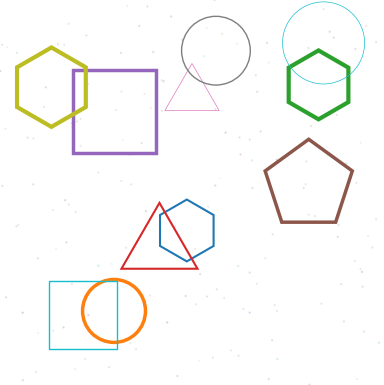[{"shape": "hexagon", "thickness": 1.5, "radius": 0.4, "center": [0.485, 0.401]}, {"shape": "circle", "thickness": 2.5, "radius": 0.41, "center": [0.296, 0.192]}, {"shape": "hexagon", "thickness": 3, "radius": 0.45, "center": [0.827, 0.78]}, {"shape": "triangle", "thickness": 1.5, "radius": 0.57, "center": [0.414, 0.359]}, {"shape": "square", "thickness": 2.5, "radius": 0.54, "center": [0.297, 0.71]}, {"shape": "pentagon", "thickness": 2.5, "radius": 0.6, "center": [0.802, 0.519]}, {"shape": "triangle", "thickness": 0.5, "radius": 0.41, "center": [0.499, 0.754]}, {"shape": "circle", "thickness": 1, "radius": 0.45, "center": [0.561, 0.868]}, {"shape": "hexagon", "thickness": 3, "radius": 0.52, "center": [0.134, 0.774]}, {"shape": "square", "thickness": 1, "radius": 0.44, "center": [0.216, 0.183]}, {"shape": "circle", "thickness": 0.5, "radius": 0.53, "center": [0.84, 0.888]}]